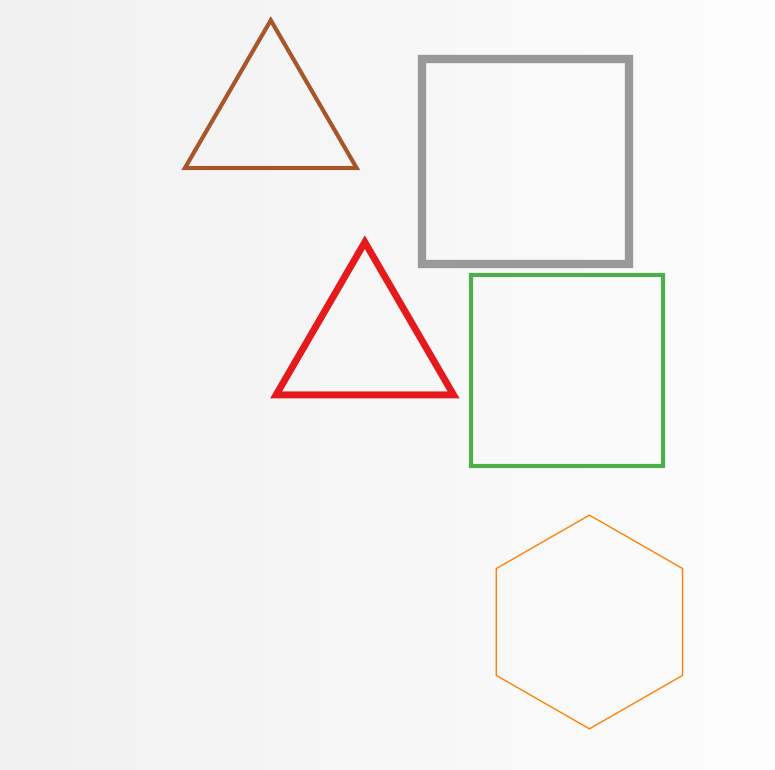[{"shape": "triangle", "thickness": 2.5, "radius": 0.66, "center": [0.471, 0.553]}, {"shape": "square", "thickness": 1.5, "radius": 0.62, "center": [0.732, 0.519]}, {"shape": "hexagon", "thickness": 0.5, "radius": 0.69, "center": [0.761, 0.192]}, {"shape": "triangle", "thickness": 1.5, "radius": 0.64, "center": [0.349, 0.846]}, {"shape": "square", "thickness": 3, "radius": 0.67, "center": [0.678, 0.79]}]